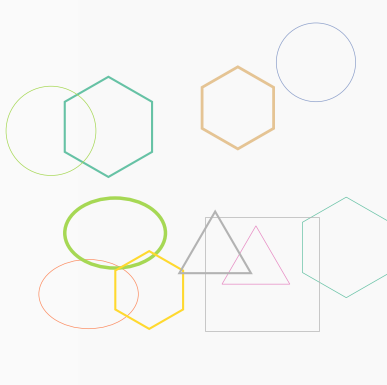[{"shape": "hexagon", "thickness": 1.5, "radius": 0.65, "center": [0.28, 0.67]}, {"shape": "hexagon", "thickness": 0.5, "radius": 0.65, "center": [0.894, 0.357]}, {"shape": "oval", "thickness": 0.5, "radius": 0.64, "center": [0.229, 0.236]}, {"shape": "circle", "thickness": 0.5, "radius": 0.51, "center": [0.815, 0.838]}, {"shape": "triangle", "thickness": 0.5, "radius": 0.51, "center": [0.66, 0.312]}, {"shape": "oval", "thickness": 2.5, "radius": 0.65, "center": [0.297, 0.395]}, {"shape": "circle", "thickness": 0.5, "radius": 0.58, "center": [0.132, 0.66]}, {"shape": "hexagon", "thickness": 1.5, "radius": 0.5, "center": [0.385, 0.247]}, {"shape": "hexagon", "thickness": 2, "radius": 0.53, "center": [0.614, 0.72]}, {"shape": "square", "thickness": 0.5, "radius": 0.74, "center": [0.676, 0.288]}, {"shape": "triangle", "thickness": 1.5, "radius": 0.53, "center": [0.555, 0.344]}]